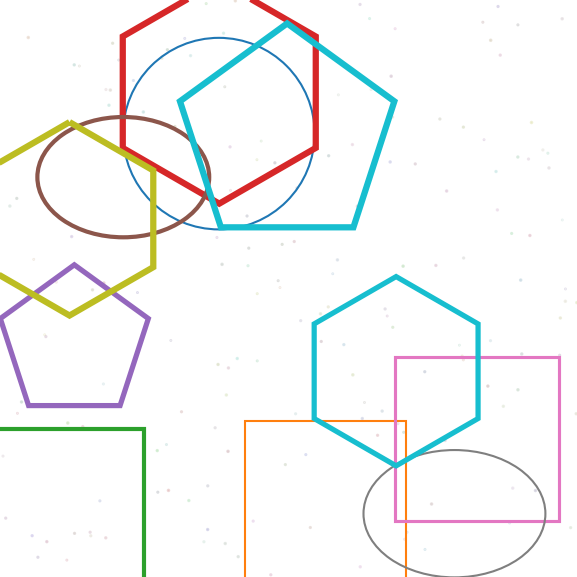[{"shape": "circle", "thickness": 1, "radius": 0.83, "center": [0.379, 0.768]}, {"shape": "square", "thickness": 1, "radius": 0.69, "center": [0.564, 0.131]}, {"shape": "square", "thickness": 2, "radius": 0.68, "center": [0.113, 0.121]}, {"shape": "hexagon", "thickness": 3, "radius": 0.96, "center": [0.38, 0.839]}, {"shape": "pentagon", "thickness": 2.5, "radius": 0.67, "center": [0.129, 0.406]}, {"shape": "oval", "thickness": 2, "radius": 0.74, "center": [0.213, 0.692]}, {"shape": "square", "thickness": 1.5, "radius": 0.71, "center": [0.826, 0.24]}, {"shape": "oval", "thickness": 1, "radius": 0.79, "center": [0.787, 0.11]}, {"shape": "hexagon", "thickness": 3, "radius": 0.84, "center": [0.12, 0.62]}, {"shape": "hexagon", "thickness": 2.5, "radius": 0.82, "center": [0.686, 0.356]}, {"shape": "pentagon", "thickness": 3, "radius": 0.98, "center": [0.497, 0.763]}]